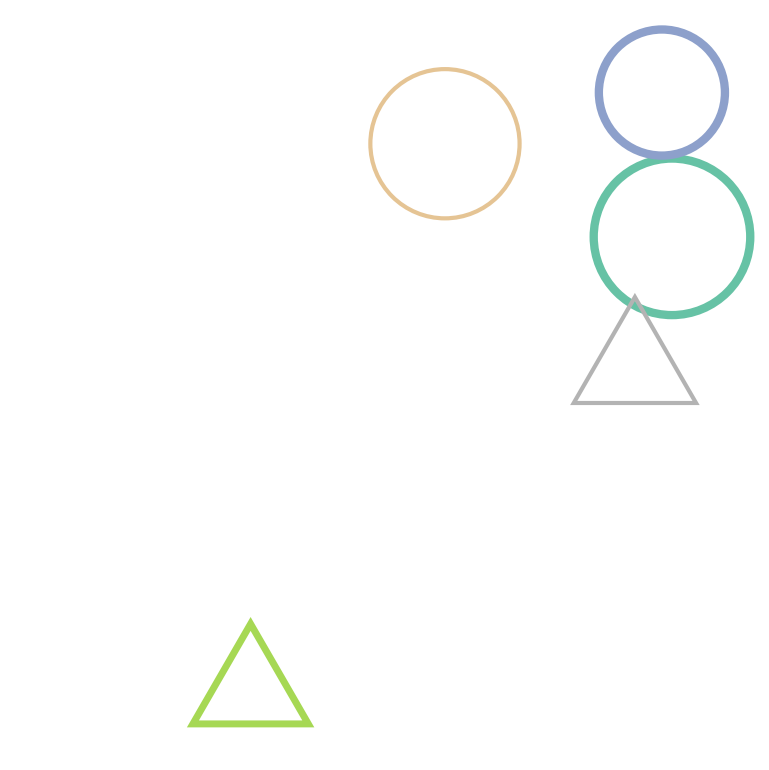[{"shape": "circle", "thickness": 3, "radius": 0.51, "center": [0.873, 0.692]}, {"shape": "circle", "thickness": 3, "radius": 0.41, "center": [0.86, 0.88]}, {"shape": "triangle", "thickness": 2.5, "radius": 0.43, "center": [0.325, 0.103]}, {"shape": "circle", "thickness": 1.5, "radius": 0.48, "center": [0.578, 0.813]}, {"shape": "triangle", "thickness": 1.5, "radius": 0.46, "center": [0.825, 0.522]}]